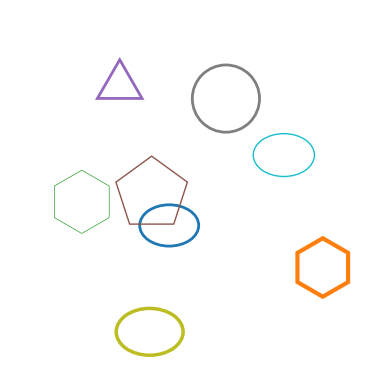[{"shape": "oval", "thickness": 2, "radius": 0.38, "center": [0.439, 0.414]}, {"shape": "hexagon", "thickness": 3, "radius": 0.38, "center": [0.838, 0.305]}, {"shape": "hexagon", "thickness": 0.5, "radius": 0.41, "center": [0.212, 0.476]}, {"shape": "triangle", "thickness": 2, "radius": 0.34, "center": [0.311, 0.778]}, {"shape": "pentagon", "thickness": 1, "radius": 0.49, "center": [0.394, 0.497]}, {"shape": "circle", "thickness": 2, "radius": 0.44, "center": [0.587, 0.744]}, {"shape": "oval", "thickness": 2.5, "radius": 0.43, "center": [0.389, 0.138]}, {"shape": "oval", "thickness": 1, "radius": 0.4, "center": [0.737, 0.597]}]